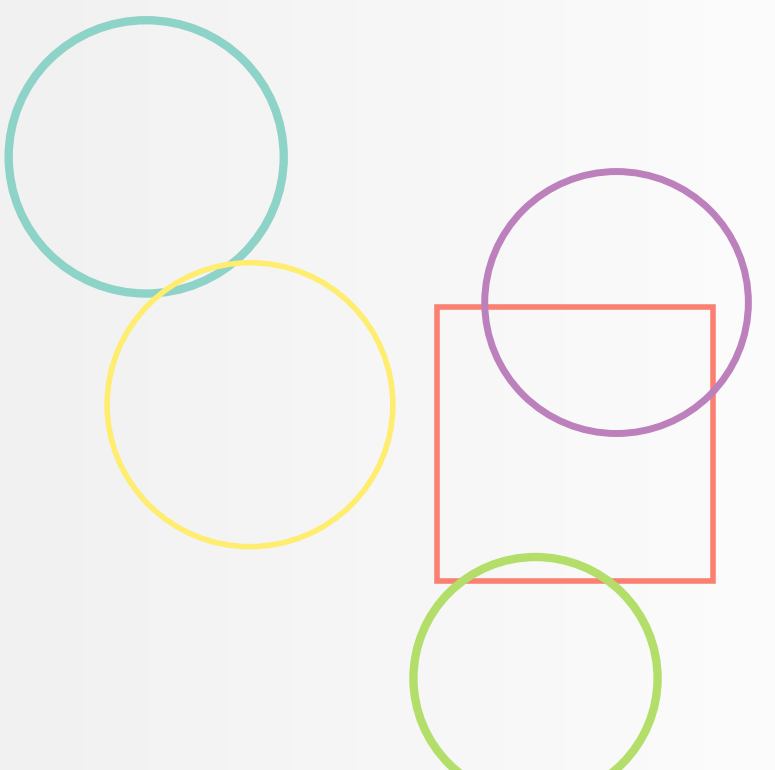[{"shape": "circle", "thickness": 3, "radius": 0.89, "center": [0.189, 0.796]}, {"shape": "square", "thickness": 2, "radius": 0.89, "center": [0.742, 0.423]}, {"shape": "circle", "thickness": 3, "radius": 0.79, "center": [0.691, 0.119]}, {"shape": "circle", "thickness": 2.5, "radius": 0.85, "center": [0.796, 0.607]}, {"shape": "circle", "thickness": 2, "radius": 0.92, "center": [0.323, 0.474]}]